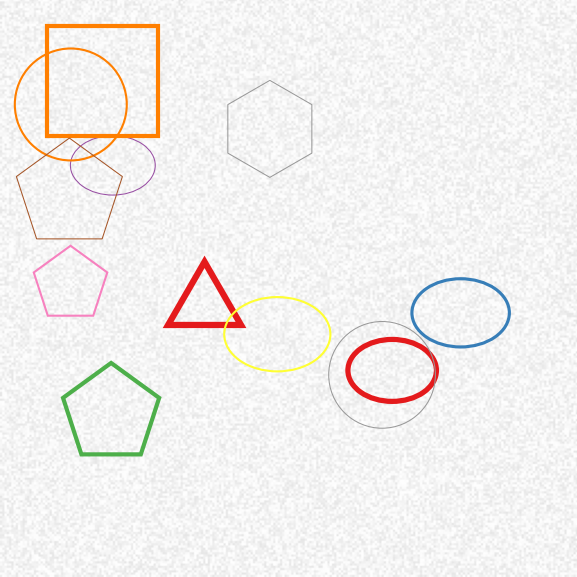[{"shape": "oval", "thickness": 2.5, "radius": 0.38, "center": [0.679, 0.358]}, {"shape": "triangle", "thickness": 3, "radius": 0.36, "center": [0.354, 0.473]}, {"shape": "oval", "thickness": 1.5, "radius": 0.42, "center": [0.798, 0.457]}, {"shape": "pentagon", "thickness": 2, "radius": 0.44, "center": [0.192, 0.283]}, {"shape": "oval", "thickness": 0.5, "radius": 0.37, "center": [0.195, 0.713]}, {"shape": "circle", "thickness": 1, "radius": 0.48, "center": [0.123, 0.818]}, {"shape": "square", "thickness": 2, "radius": 0.48, "center": [0.178, 0.859]}, {"shape": "oval", "thickness": 1, "radius": 0.46, "center": [0.48, 0.42]}, {"shape": "pentagon", "thickness": 0.5, "radius": 0.48, "center": [0.12, 0.664]}, {"shape": "pentagon", "thickness": 1, "radius": 0.33, "center": [0.122, 0.507]}, {"shape": "hexagon", "thickness": 0.5, "radius": 0.42, "center": [0.467, 0.776]}, {"shape": "circle", "thickness": 0.5, "radius": 0.46, "center": [0.662, 0.35]}]